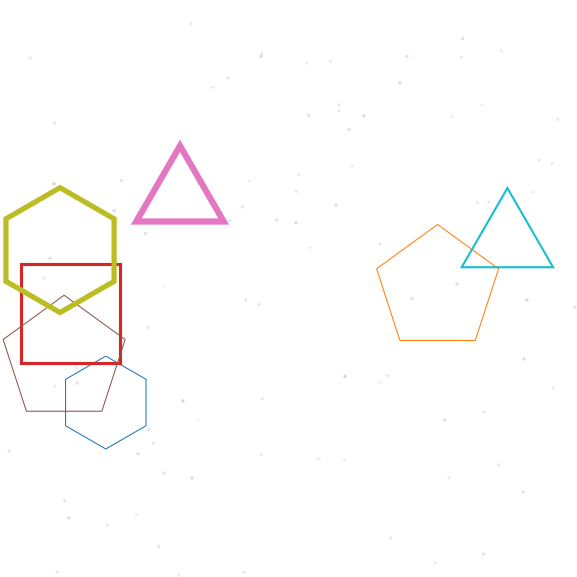[{"shape": "hexagon", "thickness": 0.5, "radius": 0.4, "center": [0.183, 0.302]}, {"shape": "pentagon", "thickness": 0.5, "radius": 0.56, "center": [0.758, 0.499]}, {"shape": "square", "thickness": 1.5, "radius": 0.43, "center": [0.122, 0.456]}, {"shape": "pentagon", "thickness": 0.5, "radius": 0.56, "center": [0.111, 0.377]}, {"shape": "triangle", "thickness": 3, "radius": 0.44, "center": [0.312, 0.659]}, {"shape": "hexagon", "thickness": 2.5, "radius": 0.54, "center": [0.104, 0.566]}, {"shape": "triangle", "thickness": 1, "radius": 0.46, "center": [0.879, 0.582]}]